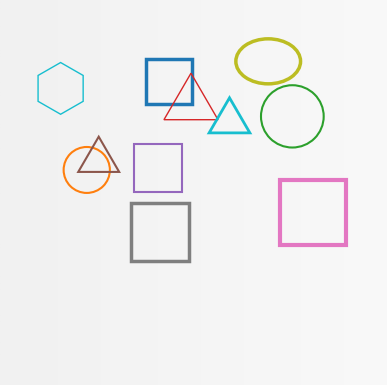[{"shape": "square", "thickness": 2.5, "radius": 0.3, "center": [0.435, 0.788]}, {"shape": "circle", "thickness": 1.5, "radius": 0.3, "center": [0.224, 0.559]}, {"shape": "circle", "thickness": 1.5, "radius": 0.4, "center": [0.754, 0.698]}, {"shape": "triangle", "thickness": 1, "radius": 0.4, "center": [0.493, 0.729]}, {"shape": "square", "thickness": 1.5, "radius": 0.31, "center": [0.409, 0.563]}, {"shape": "triangle", "thickness": 1.5, "radius": 0.3, "center": [0.255, 0.584]}, {"shape": "square", "thickness": 3, "radius": 0.42, "center": [0.808, 0.448]}, {"shape": "square", "thickness": 2.5, "radius": 0.38, "center": [0.413, 0.398]}, {"shape": "oval", "thickness": 2.5, "radius": 0.42, "center": [0.692, 0.841]}, {"shape": "hexagon", "thickness": 1, "radius": 0.34, "center": [0.156, 0.77]}, {"shape": "triangle", "thickness": 2, "radius": 0.3, "center": [0.592, 0.685]}]